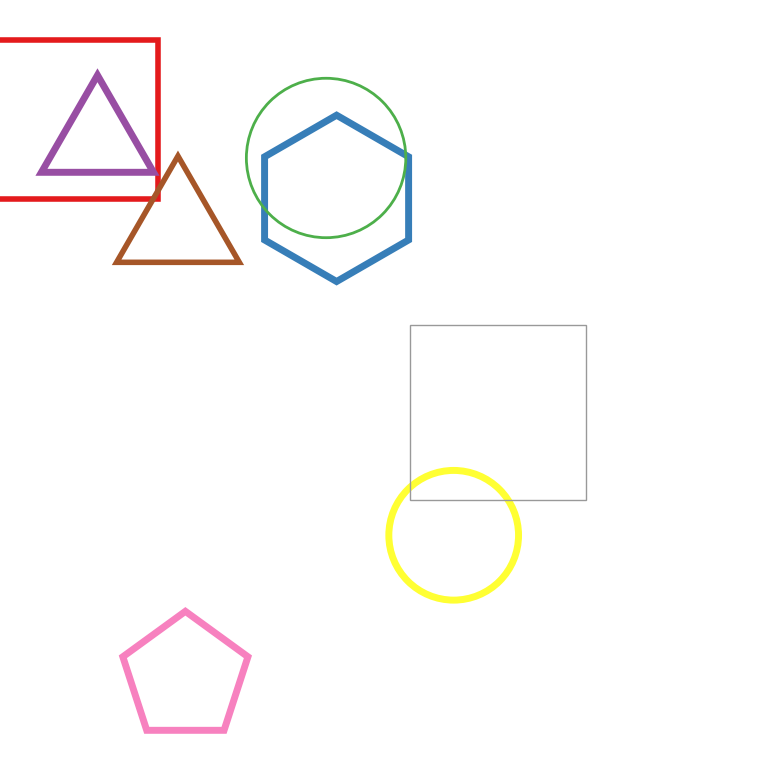[{"shape": "square", "thickness": 2, "radius": 0.52, "center": [0.101, 0.845]}, {"shape": "hexagon", "thickness": 2.5, "radius": 0.54, "center": [0.437, 0.742]}, {"shape": "circle", "thickness": 1, "radius": 0.52, "center": [0.423, 0.795]}, {"shape": "triangle", "thickness": 2.5, "radius": 0.42, "center": [0.127, 0.818]}, {"shape": "circle", "thickness": 2.5, "radius": 0.42, "center": [0.589, 0.305]}, {"shape": "triangle", "thickness": 2, "radius": 0.46, "center": [0.231, 0.705]}, {"shape": "pentagon", "thickness": 2.5, "radius": 0.43, "center": [0.241, 0.121]}, {"shape": "square", "thickness": 0.5, "radius": 0.57, "center": [0.646, 0.464]}]